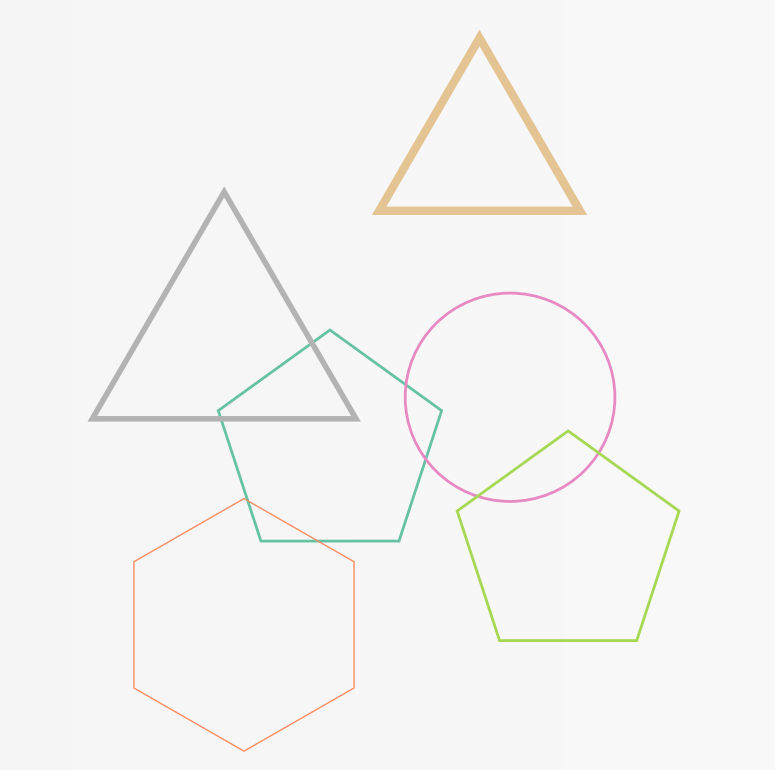[{"shape": "pentagon", "thickness": 1, "radius": 0.76, "center": [0.426, 0.42]}, {"shape": "hexagon", "thickness": 0.5, "radius": 0.82, "center": [0.315, 0.188]}, {"shape": "circle", "thickness": 1, "radius": 0.68, "center": [0.658, 0.484]}, {"shape": "pentagon", "thickness": 1, "radius": 0.75, "center": [0.733, 0.29]}, {"shape": "triangle", "thickness": 3, "radius": 0.75, "center": [0.619, 0.801]}, {"shape": "triangle", "thickness": 2, "radius": 0.98, "center": [0.289, 0.554]}]